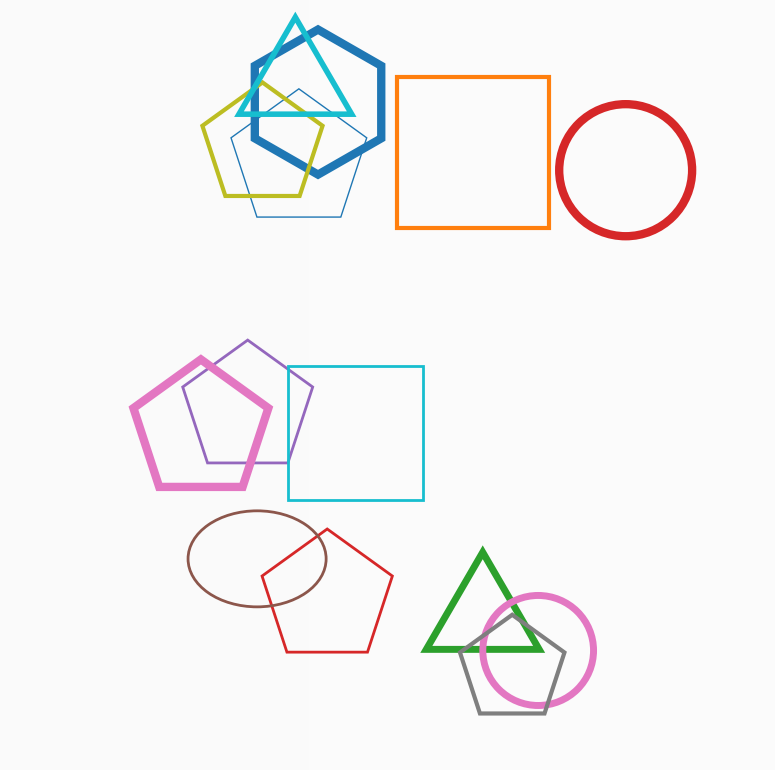[{"shape": "hexagon", "thickness": 3, "radius": 0.47, "center": [0.41, 0.867]}, {"shape": "pentagon", "thickness": 0.5, "radius": 0.46, "center": [0.386, 0.793]}, {"shape": "square", "thickness": 1.5, "radius": 0.49, "center": [0.611, 0.801]}, {"shape": "triangle", "thickness": 2.5, "radius": 0.42, "center": [0.623, 0.199]}, {"shape": "pentagon", "thickness": 1, "radius": 0.44, "center": [0.422, 0.225]}, {"shape": "circle", "thickness": 3, "radius": 0.43, "center": [0.807, 0.779]}, {"shape": "pentagon", "thickness": 1, "radius": 0.44, "center": [0.32, 0.47]}, {"shape": "oval", "thickness": 1, "radius": 0.45, "center": [0.332, 0.274]}, {"shape": "pentagon", "thickness": 3, "radius": 0.46, "center": [0.259, 0.442]}, {"shape": "circle", "thickness": 2.5, "radius": 0.36, "center": [0.694, 0.155]}, {"shape": "pentagon", "thickness": 1.5, "radius": 0.35, "center": [0.661, 0.131]}, {"shape": "pentagon", "thickness": 1.5, "radius": 0.41, "center": [0.339, 0.811]}, {"shape": "square", "thickness": 1, "radius": 0.44, "center": [0.458, 0.438]}, {"shape": "triangle", "thickness": 2, "radius": 0.42, "center": [0.381, 0.894]}]